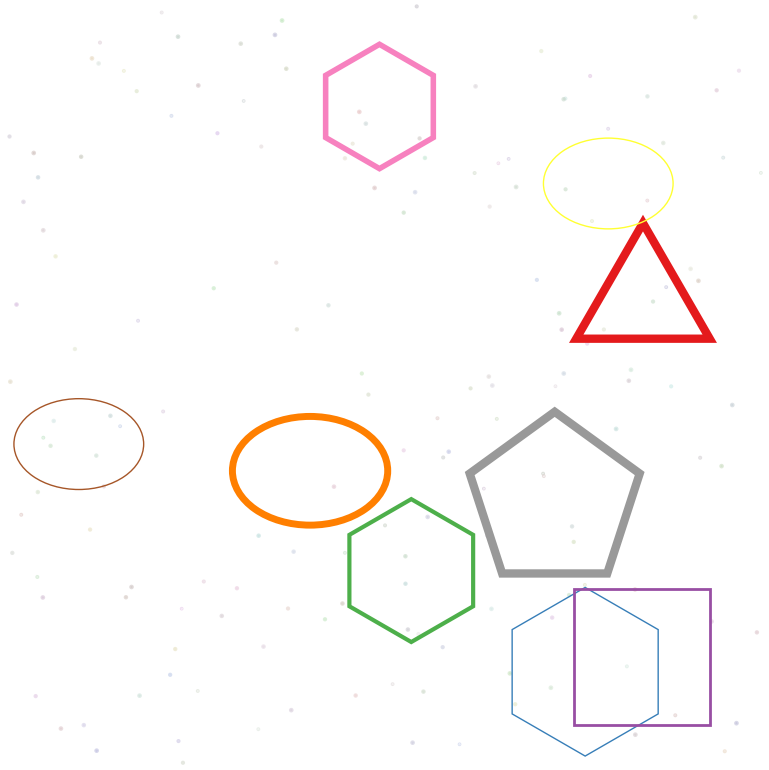[{"shape": "triangle", "thickness": 3, "radius": 0.5, "center": [0.835, 0.61]}, {"shape": "hexagon", "thickness": 0.5, "radius": 0.55, "center": [0.76, 0.128]}, {"shape": "hexagon", "thickness": 1.5, "radius": 0.46, "center": [0.534, 0.259]}, {"shape": "square", "thickness": 1, "radius": 0.44, "center": [0.834, 0.147]}, {"shape": "oval", "thickness": 2.5, "radius": 0.5, "center": [0.403, 0.389]}, {"shape": "oval", "thickness": 0.5, "radius": 0.42, "center": [0.79, 0.762]}, {"shape": "oval", "thickness": 0.5, "radius": 0.42, "center": [0.102, 0.423]}, {"shape": "hexagon", "thickness": 2, "radius": 0.4, "center": [0.493, 0.862]}, {"shape": "pentagon", "thickness": 3, "radius": 0.58, "center": [0.72, 0.349]}]